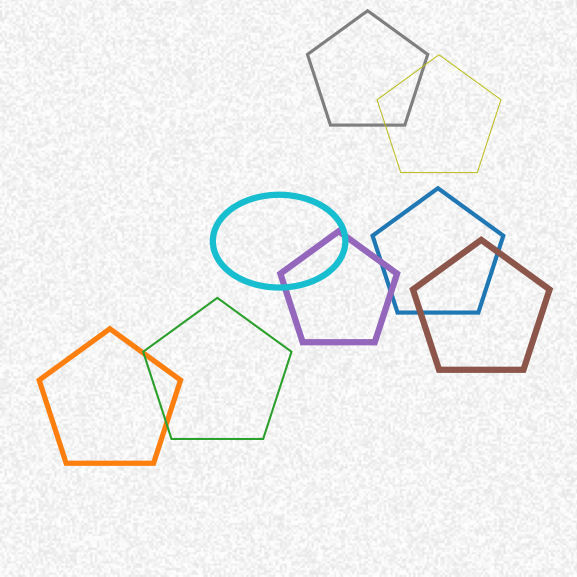[{"shape": "pentagon", "thickness": 2, "radius": 0.6, "center": [0.758, 0.554]}, {"shape": "pentagon", "thickness": 2.5, "radius": 0.64, "center": [0.19, 0.301]}, {"shape": "pentagon", "thickness": 1, "radius": 0.68, "center": [0.376, 0.348]}, {"shape": "pentagon", "thickness": 3, "radius": 0.53, "center": [0.587, 0.492]}, {"shape": "pentagon", "thickness": 3, "radius": 0.62, "center": [0.833, 0.459]}, {"shape": "pentagon", "thickness": 1.5, "radius": 0.55, "center": [0.637, 0.871]}, {"shape": "pentagon", "thickness": 0.5, "radius": 0.56, "center": [0.76, 0.792]}, {"shape": "oval", "thickness": 3, "radius": 0.57, "center": [0.483, 0.582]}]